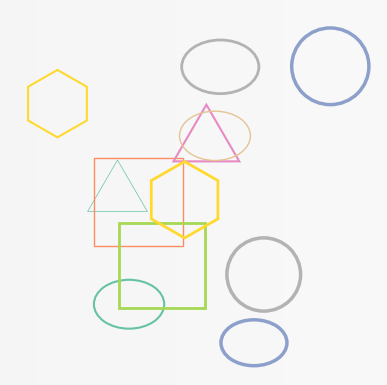[{"shape": "oval", "thickness": 1.5, "radius": 0.45, "center": [0.333, 0.21]}, {"shape": "triangle", "thickness": 0.5, "radius": 0.45, "center": [0.303, 0.495]}, {"shape": "square", "thickness": 1, "radius": 0.57, "center": [0.357, 0.476]}, {"shape": "circle", "thickness": 2.5, "radius": 0.5, "center": [0.852, 0.828]}, {"shape": "oval", "thickness": 2.5, "radius": 0.43, "center": [0.655, 0.11]}, {"shape": "triangle", "thickness": 1.5, "radius": 0.49, "center": [0.533, 0.63]}, {"shape": "square", "thickness": 2, "radius": 0.55, "center": [0.419, 0.31]}, {"shape": "hexagon", "thickness": 1.5, "radius": 0.44, "center": [0.148, 0.731]}, {"shape": "hexagon", "thickness": 2, "radius": 0.5, "center": [0.476, 0.481]}, {"shape": "oval", "thickness": 1, "radius": 0.46, "center": [0.555, 0.647]}, {"shape": "oval", "thickness": 2, "radius": 0.5, "center": [0.568, 0.826]}, {"shape": "circle", "thickness": 2.5, "radius": 0.48, "center": [0.681, 0.287]}]